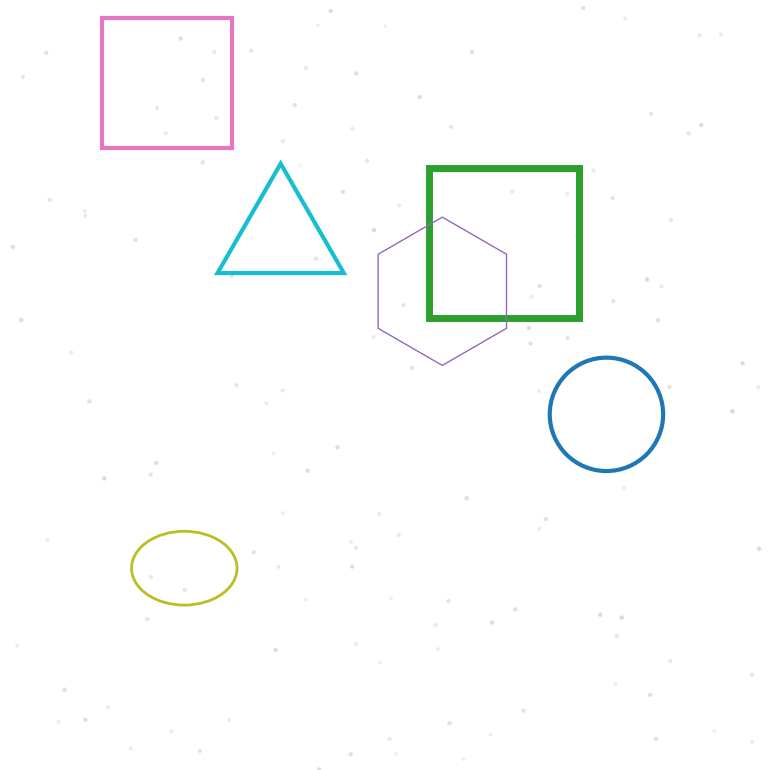[{"shape": "circle", "thickness": 1.5, "radius": 0.37, "center": [0.788, 0.462]}, {"shape": "square", "thickness": 2.5, "radius": 0.49, "center": [0.655, 0.684]}, {"shape": "hexagon", "thickness": 0.5, "radius": 0.48, "center": [0.574, 0.622]}, {"shape": "square", "thickness": 1.5, "radius": 0.42, "center": [0.217, 0.892]}, {"shape": "oval", "thickness": 1, "radius": 0.34, "center": [0.239, 0.262]}, {"shape": "triangle", "thickness": 1.5, "radius": 0.47, "center": [0.364, 0.693]}]